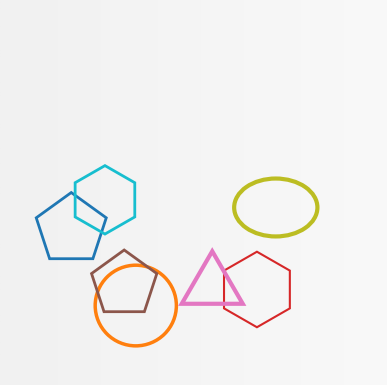[{"shape": "pentagon", "thickness": 2, "radius": 0.48, "center": [0.184, 0.405]}, {"shape": "circle", "thickness": 2.5, "radius": 0.52, "center": [0.35, 0.206]}, {"shape": "hexagon", "thickness": 1.5, "radius": 0.49, "center": [0.663, 0.248]}, {"shape": "pentagon", "thickness": 2, "radius": 0.44, "center": [0.32, 0.262]}, {"shape": "triangle", "thickness": 3, "radius": 0.45, "center": [0.548, 0.256]}, {"shape": "oval", "thickness": 3, "radius": 0.54, "center": [0.712, 0.461]}, {"shape": "hexagon", "thickness": 2, "radius": 0.44, "center": [0.271, 0.481]}]